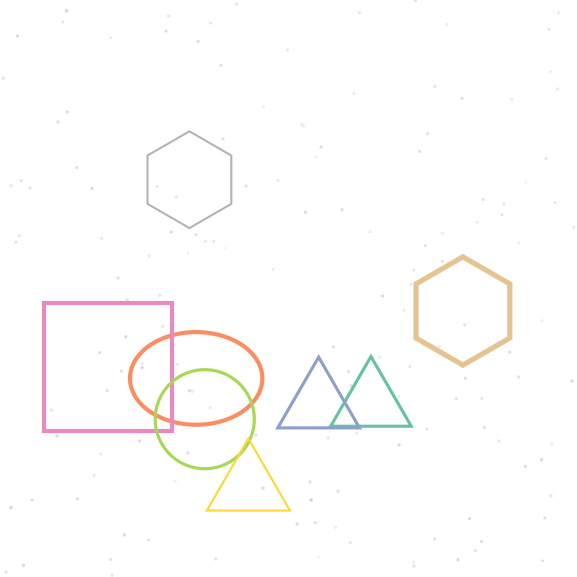[{"shape": "triangle", "thickness": 1.5, "radius": 0.4, "center": [0.642, 0.301]}, {"shape": "oval", "thickness": 2, "radius": 0.57, "center": [0.34, 0.344]}, {"shape": "triangle", "thickness": 1.5, "radius": 0.41, "center": [0.552, 0.299]}, {"shape": "square", "thickness": 2, "radius": 0.55, "center": [0.187, 0.363]}, {"shape": "circle", "thickness": 1.5, "radius": 0.43, "center": [0.355, 0.273]}, {"shape": "triangle", "thickness": 1, "radius": 0.42, "center": [0.43, 0.157]}, {"shape": "hexagon", "thickness": 2.5, "radius": 0.47, "center": [0.802, 0.461]}, {"shape": "hexagon", "thickness": 1, "radius": 0.42, "center": [0.328, 0.688]}]